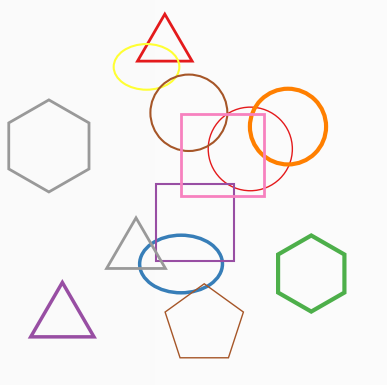[{"shape": "circle", "thickness": 1, "radius": 0.54, "center": [0.646, 0.613]}, {"shape": "triangle", "thickness": 2, "radius": 0.41, "center": [0.425, 0.882]}, {"shape": "oval", "thickness": 2.5, "radius": 0.53, "center": [0.467, 0.314]}, {"shape": "hexagon", "thickness": 3, "radius": 0.49, "center": [0.803, 0.29]}, {"shape": "triangle", "thickness": 2.5, "radius": 0.47, "center": [0.161, 0.172]}, {"shape": "square", "thickness": 1.5, "radius": 0.5, "center": [0.503, 0.422]}, {"shape": "circle", "thickness": 3, "radius": 0.49, "center": [0.743, 0.671]}, {"shape": "oval", "thickness": 1.5, "radius": 0.42, "center": [0.378, 0.826]}, {"shape": "pentagon", "thickness": 1, "radius": 0.53, "center": [0.527, 0.157]}, {"shape": "circle", "thickness": 1.5, "radius": 0.5, "center": [0.487, 0.707]}, {"shape": "square", "thickness": 2, "radius": 0.53, "center": [0.573, 0.598]}, {"shape": "hexagon", "thickness": 2, "radius": 0.6, "center": [0.126, 0.621]}, {"shape": "triangle", "thickness": 2, "radius": 0.44, "center": [0.351, 0.347]}]